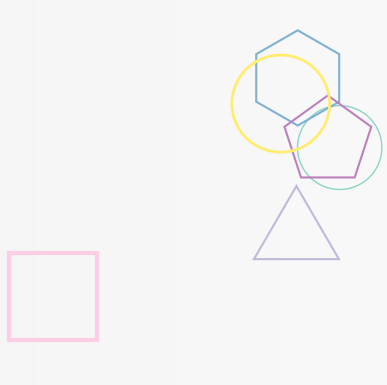[{"shape": "circle", "thickness": 1, "radius": 0.54, "center": [0.877, 0.617]}, {"shape": "triangle", "thickness": 1.5, "radius": 0.63, "center": [0.765, 0.39]}, {"shape": "hexagon", "thickness": 1.5, "radius": 0.62, "center": [0.768, 0.798]}, {"shape": "square", "thickness": 3, "radius": 0.57, "center": [0.137, 0.23]}, {"shape": "pentagon", "thickness": 1.5, "radius": 0.59, "center": [0.846, 0.634]}, {"shape": "circle", "thickness": 2, "radius": 0.63, "center": [0.724, 0.731]}]